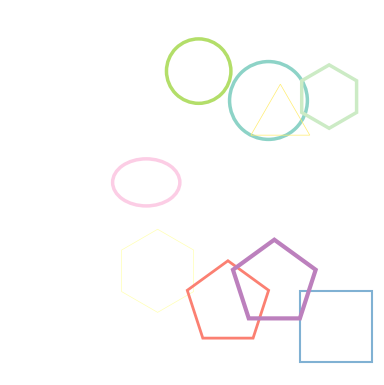[{"shape": "circle", "thickness": 2.5, "radius": 0.51, "center": [0.697, 0.739]}, {"shape": "hexagon", "thickness": 0.5, "radius": 0.54, "center": [0.409, 0.297]}, {"shape": "pentagon", "thickness": 2, "radius": 0.56, "center": [0.592, 0.212]}, {"shape": "square", "thickness": 1.5, "radius": 0.46, "center": [0.872, 0.151]}, {"shape": "circle", "thickness": 2.5, "radius": 0.42, "center": [0.516, 0.815]}, {"shape": "oval", "thickness": 2.5, "radius": 0.44, "center": [0.38, 0.526]}, {"shape": "pentagon", "thickness": 3, "radius": 0.56, "center": [0.713, 0.264]}, {"shape": "hexagon", "thickness": 2.5, "radius": 0.41, "center": [0.855, 0.749]}, {"shape": "triangle", "thickness": 0.5, "radius": 0.44, "center": [0.728, 0.693]}]